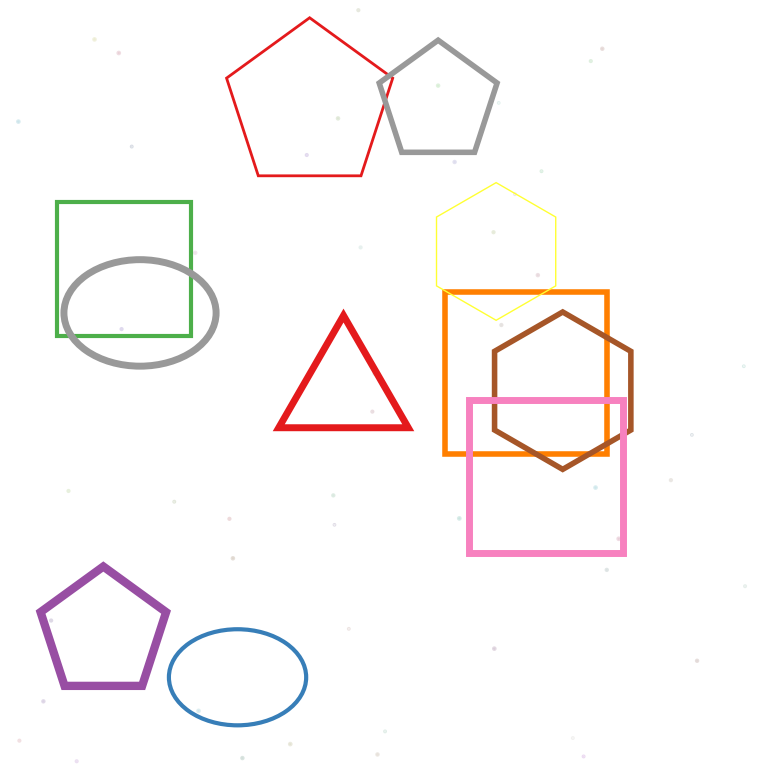[{"shape": "triangle", "thickness": 2.5, "radius": 0.49, "center": [0.446, 0.493]}, {"shape": "pentagon", "thickness": 1, "radius": 0.57, "center": [0.402, 0.863]}, {"shape": "oval", "thickness": 1.5, "radius": 0.45, "center": [0.308, 0.12]}, {"shape": "square", "thickness": 1.5, "radius": 0.43, "center": [0.161, 0.651]}, {"shape": "pentagon", "thickness": 3, "radius": 0.43, "center": [0.134, 0.179]}, {"shape": "square", "thickness": 2, "radius": 0.52, "center": [0.683, 0.516]}, {"shape": "hexagon", "thickness": 0.5, "radius": 0.45, "center": [0.644, 0.673]}, {"shape": "hexagon", "thickness": 2, "radius": 0.51, "center": [0.731, 0.493]}, {"shape": "square", "thickness": 2.5, "radius": 0.5, "center": [0.709, 0.381]}, {"shape": "pentagon", "thickness": 2, "radius": 0.4, "center": [0.569, 0.867]}, {"shape": "oval", "thickness": 2.5, "radius": 0.49, "center": [0.182, 0.594]}]